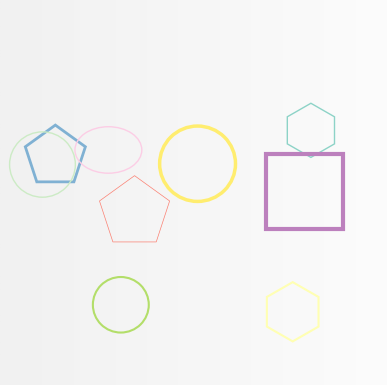[{"shape": "hexagon", "thickness": 1, "radius": 0.35, "center": [0.802, 0.661]}, {"shape": "hexagon", "thickness": 1.5, "radius": 0.38, "center": [0.755, 0.19]}, {"shape": "pentagon", "thickness": 0.5, "radius": 0.48, "center": [0.347, 0.449]}, {"shape": "pentagon", "thickness": 2, "radius": 0.41, "center": [0.143, 0.594]}, {"shape": "circle", "thickness": 1.5, "radius": 0.36, "center": [0.312, 0.208]}, {"shape": "oval", "thickness": 1, "radius": 0.43, "center": [0.28, 0.61]}, {"shape": "square", "thickness": 3, "radius": 0.49, "center": [0.785, 0.502]}, {"shape": "circle", "thickness": 1, "radius": 0.42, "center": [0.11, 0.573]}, {"shape": "circle", "thickness": 2.5, "radius": 0.49, "center": [0.51, 0.575]}]